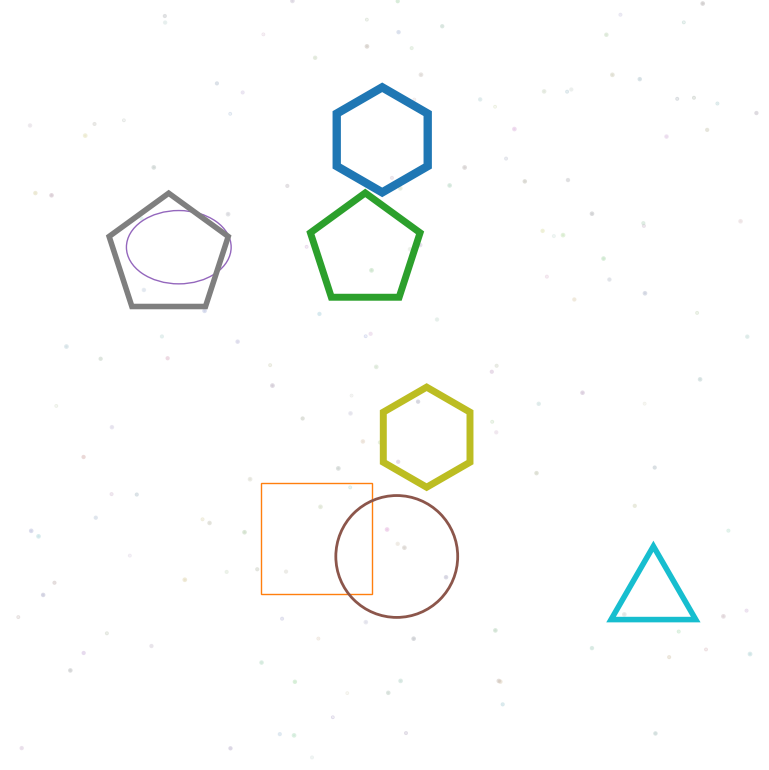[{"shape": "hexagon", "thickness": 3, "radius": 0.34, "center": [0.496, 0.818]}, {"shape": "square", "thickness": 0.5, "radius": 0.36, "center": [0.411, 0.301]}, {"shape": "pentagon", "thickness": 2.5, "radius": 0.37, "center": [0.474, 0.675]}, {"shape": "oval", "thickness": 0.5, "radius": 0.34, "center": [0.232, 0.679]}, {"shape": "circle", "thickness": 1, "radius": 0.4, "center": [0.515, 0.277]}, {"shape": "pentagon", "thickness": 2, "radius": 0.41, "center": [0.219, 0.668]}, {"shape": "hexagon", "thickness": 2.5, "radius": 0.32, "center": [0.554, 0.432]}, {"shape": "triangle", "thickness": 2, "radius": 0.32, "center": [0.849, 0.227]}]